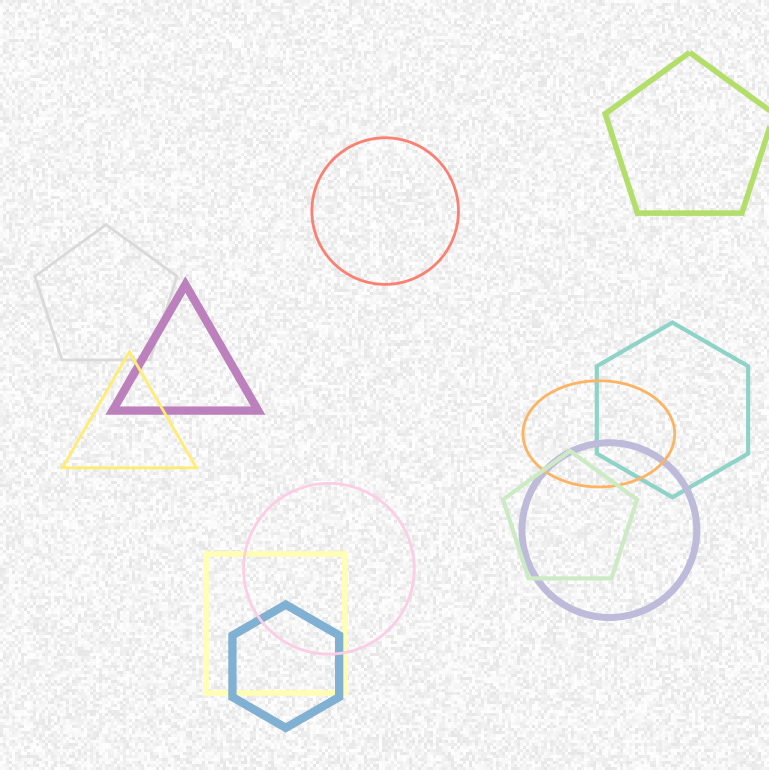[{"shape": "hexagon", "thickness": 1.5, "radius": 0.57, "center": [0.873, 0.468]}, {"shape": "square", "thickness": 2, "radius": 0.45, "center": [0.358, 0.19]}, {"shape": "circle", "thickness": 2.5, "radius": 0.57, "center": [0.791, 0.312]}, {"shape": "circle", "thickness": 1, "radius": 0.48, "center": [0.5, 0.726]}, {"shape": "hexagon", "thickness": 3, "radius": 0.4, "center": [0.371, 0.135]}, {"shape": "oval", "thickness": 1, "radius": 0.49, "center": [0.778, 0.437]}, {"shape": "pentagon", "thickness": 2, "radius": 0.58, "center": [0.896, 0.817]}, {"shape": "circle", "thickness": 1, "radius": 0.55, "center": [0.427, 0.261]}, {"shape": "pentagon", "thickness": 1, "radius": 0.49, "center": [0.138, 0.611]}, {"shape": "triangle", "thickness": 3, "radius": 0.55, "center": [0.241, 0.521]}, {"shape": "pentagon", "thickness": 1.5, "radius": 0.46, "center": [0.74, 0.323]}, {"shape": "triangle", "thickness": 1, "radius": 0.5, "center": [0.168, 0.443]}]